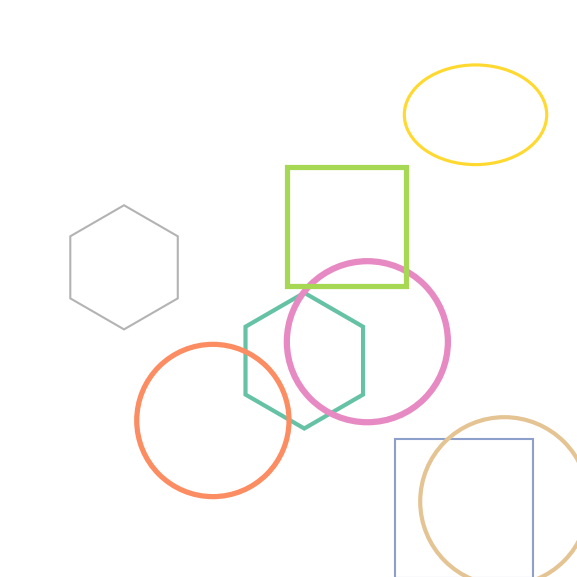[{"shape": "hexagon", "thickness": 2, "radius": 0.59, "center": [0.527, 0.375]}, {"shape": "circle", "thickness": 2.5, "radius": 0.66, "center": [0.369, 0.271]}, {"shape": "square", "thickness": 1, "radius": 0.6, "center": [0.803, 0.119]}, {"shape": "circle", "thickness": 3, "radius": 0.7, "center": [0.636, 0.407]}, {"shape": "square", "thickness": 2.5, "radius": 0.52, "center": [0.6, 0.606]}, {"shape": "oval", "thickness": 1.5, "radius": 0.62, "center": [0.823, 0.8]}, {"shape": "circle", "thickness": 2, "radius": 0.73, "center": [0.873, 0.131]}, {"shape": "hexagon", "thickness": 1, "radius": 0.54, "center": [0.215, 0.536]}]